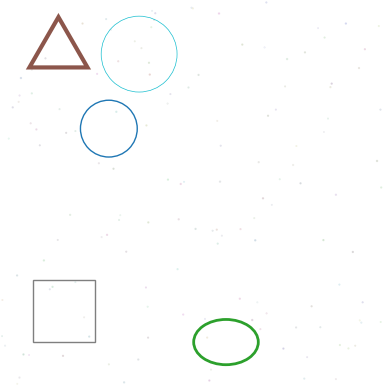[{"shape": "circle", "thickness": 1, "radius": 0.37, "center": [0.283, 0.666]}, {"shape": "oval", "thickness": 2, "radius": 0.42, "center": [0.587, 0.111]}, {"shape": "triangle", "thickness": 3, "radius": 0.44, "center": [0.152, 0.868]}, {"shape": "square", "thickness": 1, "radius": 0.4, "center": [0.167, 0.192]}, {"shape": "circle", "thickness": 0.5, "radius": 0.49, "center": [0.361, 0.859]}]